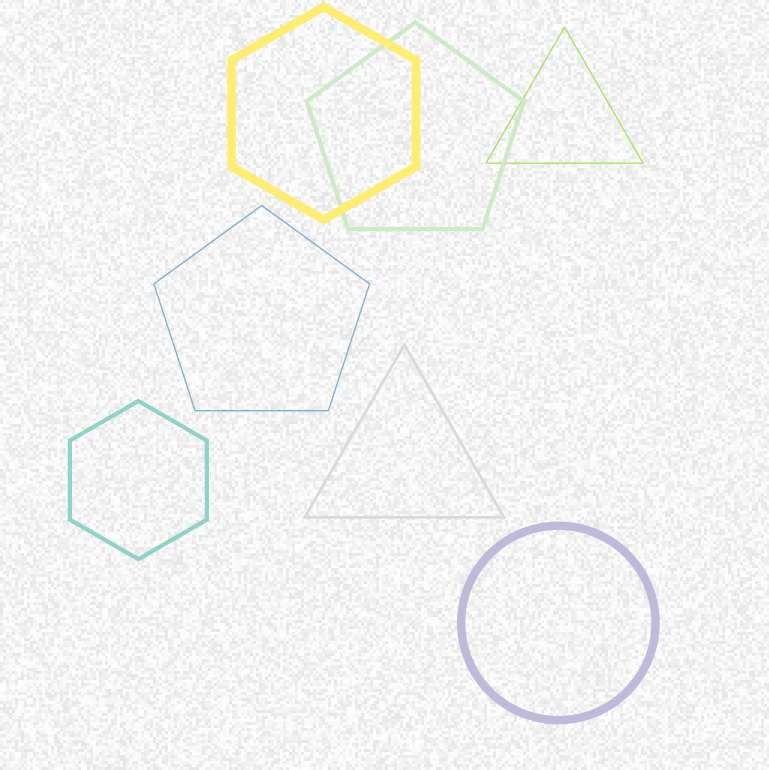[{"shape": "hexagon", "thickness": 1.5, "radius": 0.51, "center": [0.18, 0.376]}, {"shape": "circle", "thickness": 3, "radius": 0.63, "center": [0.725, 0.191]}, {"shape": "pentagon", "thickness": 0.5, "radius": 0.74, "center": [0.34, 0.586]}, {"shape": "triangle", "thickness": 0.5, "radius": 0.59, "center": [0.733, 0.847]}, {"shape": "triangle", "thickness": 1, "radius": 0.75, "center": [0.525, 0.403]}, {"shape": "pentagon", "thickness": 1.5, "radius": 0.74, "center": [0.539, 0.823]}, {"shape": "hexagon", "thickness": 3, "radius": 0.69, "center": [0.421, 0.853]}]